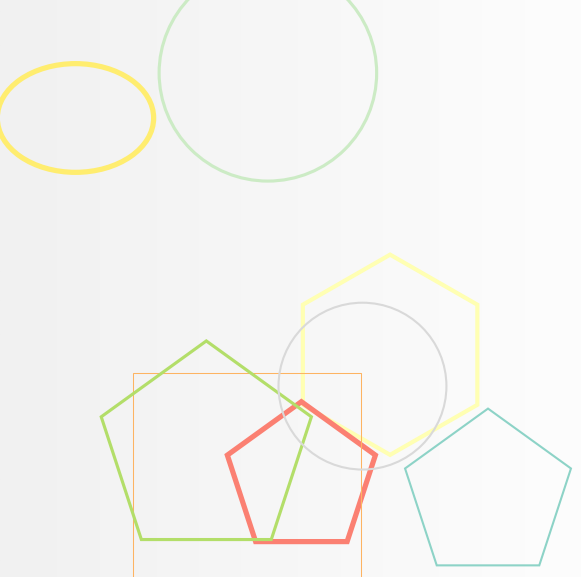[{"shape": "pentagon", "thickness": 1, "radius": 0.75, "center": [0.84, 0.142]}, {"shape": "hexagon", "thickness": 2, "radius": 0.87, "center": [0.671, 0.385]}, {"shape": "pentagon", "thickness": 2.5, "radius": 0.67, "center": [0.518, 0.17]}, {"shape": "square", "thickness": 0.5, "radius": 0.98, "center": [0.425, 0.158]}, {"shape": "pentagon", "thickness": 1.5, "radius": 0.95, "center": [0.355, 0.219]}, {"shape": "circle", "thickness": 1, "radius": 0.72, "center": [0.624, 0.331]}, {"shape": "circle", "thickness": 1.5, "radius": 0.94, "center": [0.461, 0.873]}, {"shape": "oval", "thickness": 2.5, "radius": 0.67, "center": [0.13, 0.795]}]